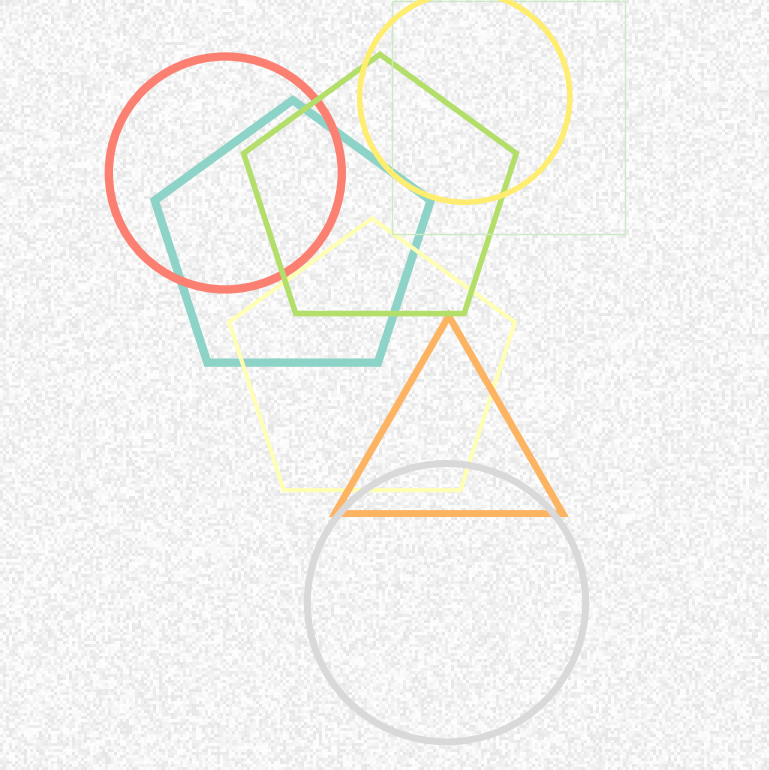[{"shape": "pentagon", "thickness": 3, "radius": 0.94, "center": [0.38, 0.682]}, {"shape": "pentagon", "thickness": 1.5, "radius": 0.98, "center": [0.483, 0.521]}, {"shape": "circle", "thickness": 3, "radius": 0.76, "center": [0.293, 0.775]}, {"shape": "triangle", "thickness": 2.5, "radius": 0.85, "center": [0.583, 0.419]}, {"shape": "pentagon", "thickness": 2, "radius": 0.93, "center": [0.493, 0.743]}, {"shape": "circle", "thickness": 2.5, "radius": 0.9, "center": [0.58, 0.217]}, {"shape": "square", "thickness": 0.5, "radius": 0.76, "center": [0.66, 0.847]}, {"shape": "circle", "thickness": 2, "radius": 0.68, "center": [0.604, 0.874]}]